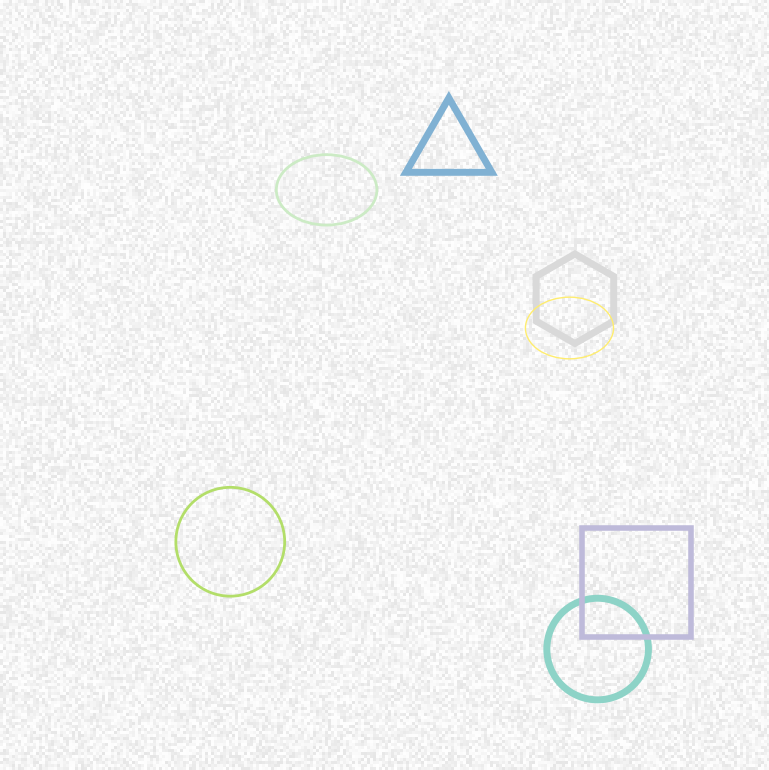[{"shape": "circle", "thickness": 2.5, "radius": 0.33, "center": [0.776, 0.157]}, {"shape": "square", "thickness": 2, "radius": 0.36, "center": [0.827, 0.244]}, {"shape": "triangle", "thickness": 2.5, "radius": 0.32, "center": [0.583, 0.808]}, {"shape": "circle", "thickness": 1, "radius": 0.35, "center": [0.299, 0.296]}, {"shape": "hexagon", "thickness": 2.5, "radius": 0.29, "center": [0.747, 0.612]}, {"shape": "oval", "thickness": 1, "radius": 0.33, "center": [0.424, 0.753]}, {"shape": "oval", "thickness": 0.5, "radius": 0.29, "center": [0.74, 0.574]}]